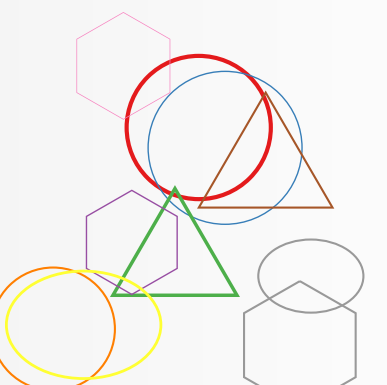[{"shape": "circle", "thickness": 3, "radius": 0.93, "center": [0.513, 0.669]}, {"shape": "circle", "thickness": 1, "radius": 0.99, "center": [0.581, 0.616]}, {"shape": "triangle", "thickness": 2.5, "radius": 0.92, "center": [0.451, 0.325]}, {"shape": "hexagon", "thickness": 1, "radius": 0.68, "center": [0.34, 0.37]}, {"shape": "circle", "thickness": 1.5, "radius": 0.8, "center": [0.137, 0.146]}, {"shape": "oval", "thickness": 2, "radius": 1.0, "center": [0.216, 0.156]}, {"shape": "triangle", "thickness": 1.5, "radius": 1.0, "center": [0.686, 0.56]}, {"shape": "hexagon", "thickness": 0.5, "radius": 0.69, "center": [0.318, 0.829]}, {"shape": "oval", "thickness": 1.5, "radius": 0.68, "center": [0.802, 0.283]}, {"shape": "hexagon", "thickness": 1.5, "radius": 0.83, "center": [0.774, 0.103]}]